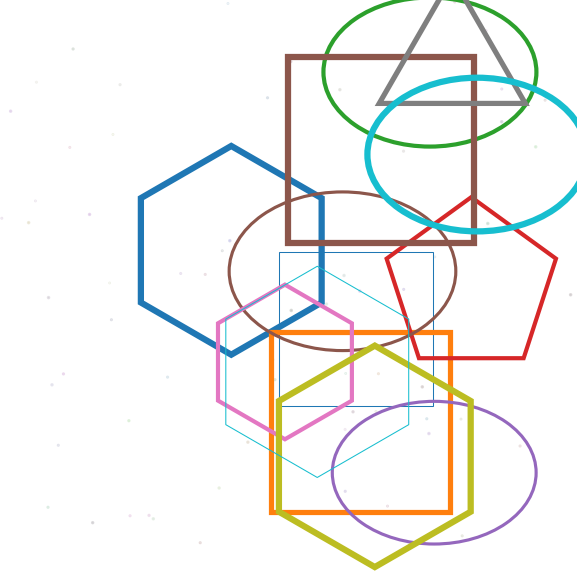[{"shape": "hexagon", "thickness": 3, "radius": 0.9, "center": [0.4, 0.566]}, {"shape": "square", "thickness": 0.5, "radius": 0.67, "center": [0.616, 0.429]}, {"shape": "square", "thickness": 2.5, "radius": 0.78, "center": [0.624, 0.268]}, {"shape": "oval", "thickness": 2, "radius": 0.92, "center": [0.744, 0.874]}, {"shape": "pentagon", "thickness": 2, "radius": 0.77, "center": [0.816, 0.504]}, {"shape": "oval", "thickness": 1.5, "radius": 0.88, "center": [0.752, 0.181]}, {"shape": "square", "thickness": 3, "radius": 0.81, "center": [0.66, 0.74]}, {"shape": "oval", "thickness": 1.5, "radius": 0.98, "center": [0.593, 0.529]}, {"shape": "hexagon", "thickness": 2, "radius": 0.67, "center": [0.493, 0.372]}, {"shape": "triangle", "thickness": 2.5, "radius": 0.73, "center": [0.783, 0.893]}, {"shape": "hexagon", "thickness": 3, "radius": 0.96, "center": [0.649, 0.209]}, {"shape": "oval", "thickness": 3, "radius": 0.95, "center": [0.826, 0.732]}, {"shape": "hexagon", "thickness": 0.5, "radius": 0.91, "center": [0.549, 0.355]}]